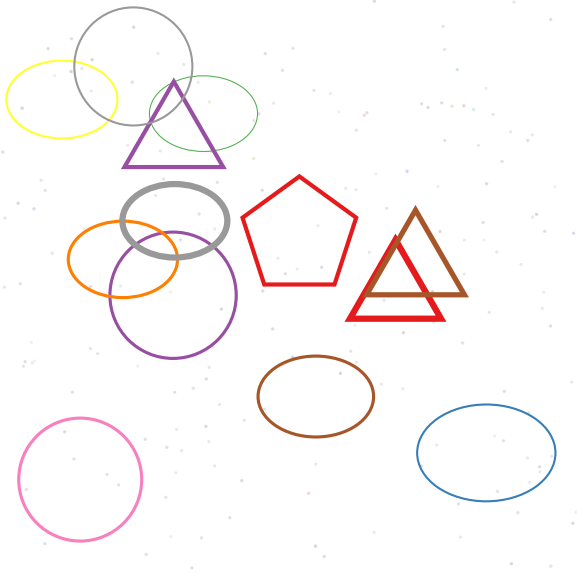[{"shape": "pentagon", "thickness": 2, "radius": 0.52, "center": [0.518, 0.59]}, {"shape": "triangle", "thickness": 3, "radius": 0.46, "center": [0.685, 0.493]}, {"shape": "oval", "thickness": 1, "radius": 0.6, "center": [0.842, 0.215]}, {"shape": "oval", "thickness": 0.5, "radius": 0.47, "center": [0.352, 0.802]}, {"shape": "triangle", "thickness": 2, "radius": 0.49, "center": [0.301, 0.759]}, {"shape": "circle", "thickness": 1.5, "radius": 0.55, "center": [0.3, 0.488]}, {"shape": "oval", "thickness": 1.5, "radius": 0.47, "center": [0.213, 0.55]}, {"shape": "oval", "thickness": 1, "radius": 0.48, "center": [0.107, 0.827]}, {"shape": "oval", "thickness": 1.5, "radius": 0.5, "center": [0.547, 0.313]}, {"shape": "triangle", "thickness": 2.5, "radius": 0.49, "center": [0.72, 0.538]}, {"shape": "circle", "thickness": 1.5, "radius": 0.53, "center": [0.139, 0.169]}, {"shape": "circle", "thickness": 1, "radius": 0.51, "center": [0.231, 0.884]}, {"shape": "oval", "thickness": 3, "radius": 0.45, "center": [0.303, 0.617]}]